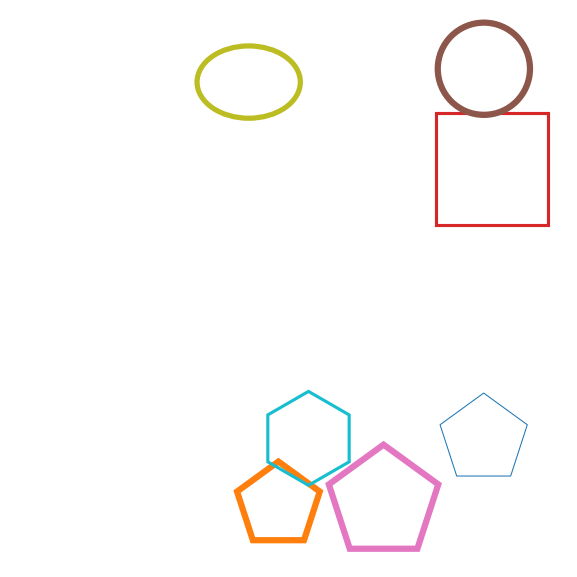[{"shape": "pentagon", "thickness": 0.5, "radius": 0.4, "center": [0.838, 0.239]}, {"shape": "pentagon", "thickness": 3, "radius": 0.38, "center": [0.482, 0.125]}, {"shape": "square", "thickness": 1.5, "radius": 0.49, "center": [0.852, 0.707]}, {"shape": "circle", "thickness": 3, "radius": 0.4, "center": [0.838, 0.88]}, {"shape": "pentagon", "thickness": 3, "radius": 0.5, "center": [0.664, 0.13]}, {"shape": "oval", "thickness": 2.5, "radius": 0.45, "center": [0.431, 0.857]}, {"shape": "hexagon", "thickness": 1.5, "radius": 0.41, "center": [0.534, 0.24]}]